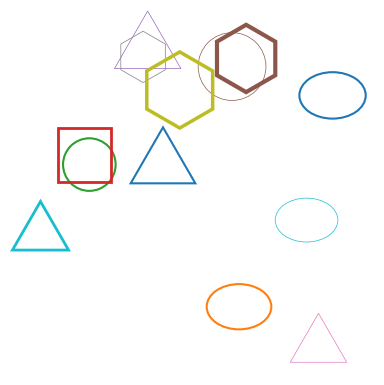[{"shape": "oval", "thickness": 1.5, "radius": 0.43, "center": [0.864, 0.752]}, {"shape": "triangle", "thickness": 1.5, "radius": 0.48, "center": [0.423, 0.572]}, {"shape": "oval", "thickness": 1.5, "radius": 0.42, "center": [0.621, 0.203]}, {"shape": "circle", "thickness": 1.5, "radius": 0.34, "center": [0.232, 0.572]}, {"shape": "square", "thickness": 2, "radius": 0.35, "center": [0.22, 0.597]}, {"shape": "triangle", "thickness": 0.5, "radius": 0.5, "center": [0.384, 0.872]}, {"shape": "circle", "thickness": 0.5, "radius": 0.44, "center": [0.603, 0.827]}, {"shape": "hexagon", "thickness": 3, "radius": 0.44, "center": [0.639, 0.848]}, {"shape": "triangle", "thickness": 0.5, "radius": 0.42, "center": [0.827, 0.102]}, {"shape": "hexagon", "thickness": 0.5, "radius": 0.33, "center": [0.372, 0.852]}, {"shape": "hexagon", "thickness": 2.5, "radius": 0.49, "center": [0.467, 0.766]}, {"shape": "triangle", "thickness": 2, "radius": 0.42, "center": [0.105, 0.393]}, {"shape": "oval", "thickness": 0.5, "radius": 0.41, "center": [0.796, 0.428]}]